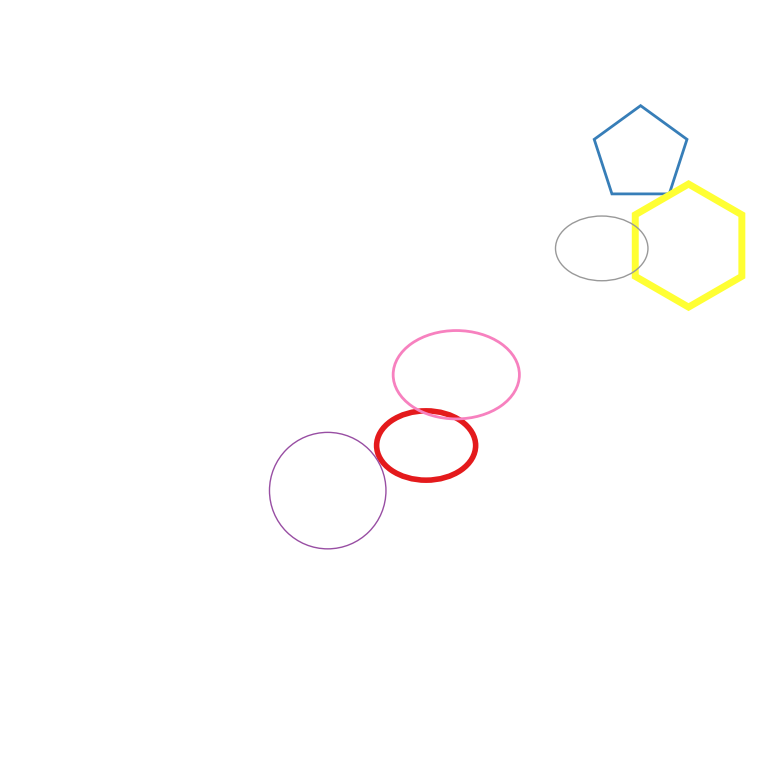[{"shape": "oval", "thickness": 2, "radius": 0.32, "center": [0.553, 0.421]}, {"shape": "pentagon", "thickness": 1, "radius": 0.32, "center": [0.832, 0.799]}, {"shape": "circle", "thickness": 0.5, "radius": 0.38, "center": [0.426, 0.363]}, {"shape": "hexagon", "thickness": 2.5, "radius": 0.4, "center": [0.894, 0.681]}, {"shape": "oval", "thickness": 1, "radius": 0.41, "center": [0.593, 0.513]}, {"shape": "oval", "thickness": 0.5, "radius": 0.3, "center": [0.781, 0.677]}]